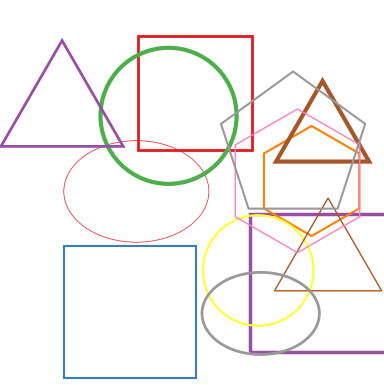[{"shape": "square", "thickness": 2, "radius": 0.74, "center": [0.506, 0.759]}, {"shape": "oval", "thickness": 0.5, "radius": 0.94, "center": [0.354, 0.503]}, {"shape": "square", "thickness": 1.5, "radius": 0.86, "center": [0.338, 0.189]}, {"shape": "circle", "thickness": 3, "radius": 0.88, "center": [0.438, 0.699]}, {"shape": "square", "thickness": 2.5, "radius": 0.89, "center": [0.828, 0.265]}, {"shape": "triangle", "thickness": 2, "radius": 0.92, "center": [0.161, 0.711]}, {"shape": "hexagon", "thickness": 1.5, "radius": 0.71, "center": [0.809, 0.53]}, {"shape": "circle", "thickness": 1.5, "radius": 0.72, "center": [0.671, 0.297]}, {"shape": "triangle", "thickness": 3, "radius": 0.7, "center": [0.838, 0.65]}, {"shape": "triangle", "thickness": 1, "radius": 0.8, "center": [0.852, 0.325]}, {"shape": "hexagon", "thickness": 1, "radius": 0.93, "center": [0.773, 0.53]}, {"shape": "pentagon", "thickness": 1.5, "radius": 0.98, "center": [0.761, 0.617]}, {"shape": "oval", "thickness": 2, "radius": 0.76, "center": [0.677, 0.186]}]